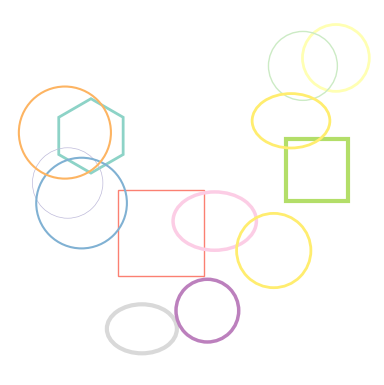[{"shape": "hexagon", "thickness": 2, "radius": 0.48, "center": [0.236, 0.647]}, {"shape": "circle", "thickness": 2, "radius": 0.43, "center": [0.872, 0.85]}, {"shape": "circle", "thickness": 0.5, "radius": 0.46, "center": [0.176, 0.525]}, {"shape": "square", "thickness": 1, "radius": 0.56, "center": [0.419, 0.395]}, {"shape": "circle", "thickness": 1.5, "radius": 0.59, "center": [0.212, 0.473]}, {"shape": "circle", "thickness": 1.5, "radius": 0.6, "center": [0.169, 0.656]}, {"shape": "square", "thickness": 3, "radius": 0.4, "center": [0.824, 0.559]}, {"shape": "oval", "thickness": 2.5, "radius": 0.54, "center": [0.558, 0.426]}, {"shape": "oval", "thickness": 3, "radius": 0.45, "center": [0.369, 0.146]}, {"shape": "circle", "thickness": 2.5, "radius": 0.41, "center": [0.539, 0.193]}, {"shape": "circle", "thickness": 1, "radius": 0.45, "center": [0.787, 0.829]}, {"shape": "oval", "thickness": 2, "radius": 0.5, "center": [0.756, 0.686]}, {"shape": "circle", "thickness": 2, "radius": 0.48, "center": [0.711, 0.349]}]